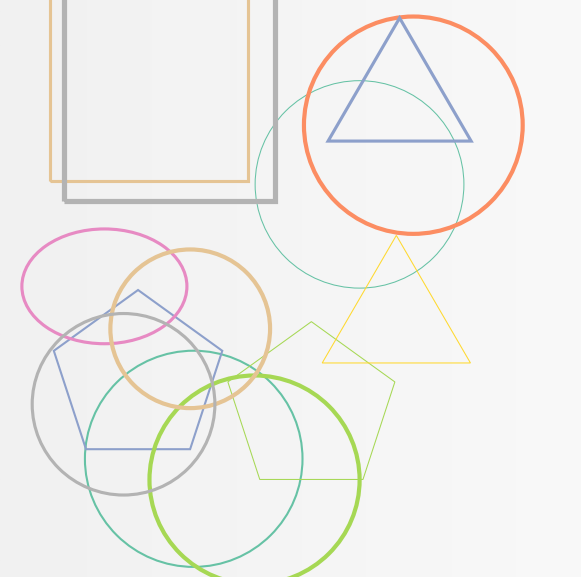[{"shape": "circle", "thickness": 1, "radius": 0.94, "center": [0.333, 0.205]}, {"shape": "circle", "thickness": 0.5, "radius": 0.9, "center": [0.619, 0.68]}, {"shape": "circle", "thickness": 2, "radius": 0.94, "center": [0.711, 0.782]}, {"shape": "triangle", "thickness": 1.5, "radius": 0.71, "center": [0.687, 0.826]}, {"shape": "pentagon", "thickness": 1, "radius": 0.76, "center": [0.238, 0.345]}, {"shape": "oval", "thickness": 1.5, "radius": 0.71, "center": [0.18, 0.503]}, {"shape": "circle", "thickness": 2, "radius": 0.9, "center": [0.438, 0.168]}, {"shape": "pentagon", "thickness": 0.5, "radius": 0.76, "center": [0.536, 0.291]}, {"shape": "triangle", "thickness": 0.5, "radius": 0.74, "center": [0.682, 0.444]}, {"shape": "square", "thickness": 1.5, "radius": 0.85, "center": [0.256, 0.857]}, {"shape": "circle", "thickness": 2, "radius": 0.69, "center": [0.327, 0.43]}, {"shape": "square", "thickness": 2.5, "radius": 0.91, "center": [0.292, 0.833]}, {"shape": "circle", "thickness": 1.5, "radius": 0.79, "center": [0.213, 0.299]}]